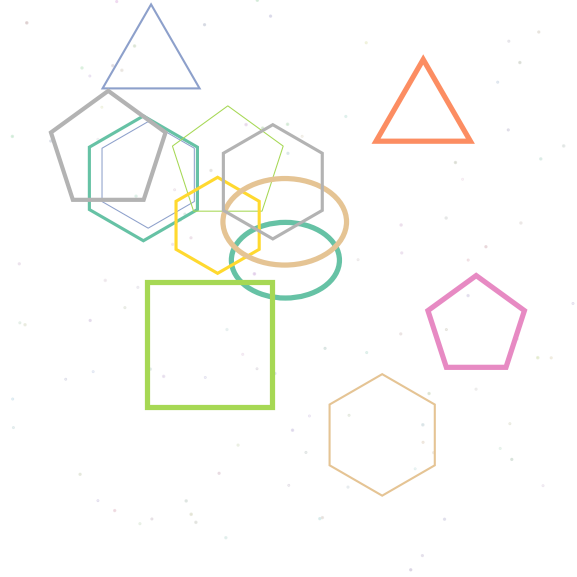[{"shape": "hexagon", "thickness": 1.5, "radius": 0.54, "center": [0.248, 0.69]}, {"shape": "oval", "thickness": 2.5, "radius": 0.47, "center": [0.494, 0.549]}, {"shape": "triangle", "thickness": 2.5, "radius": 0.47, "center": [0.733, 0.802]}, {"shape": "hexagon", "thickness": 0.5, "radius": 0.46, "center": [0.257, 0.696]}, {"shape": "triangle", "thickness": 1, "radius": 0.48, "center": [0.262, 0.895]}, {"shape": "pentagon", "thickness": 2.5, "radius": 0.44, "center": [0.825, 0.434]}, {"shape": "square", "thickness": 2.5, "radius": 0.54, "center": [0.363, 0.403]}, {"shape": "pentagon", "thickness": 0.5, "radius": 0.5, "center": [0.394, 0.715]}, {"shape": "hexagon", "thickness": 1.5, "radius": 0.42, "center": [0.377, 0.609]}, {"shape": "oval", "thickness": 2.5, "radius": 0.54, "center": [0.493, 0.615]}, {"shape": "hexagon", "thickness": 1, "radius": 0.53, "center": [0.662, 0.246]}, {"shape": "pentagon", "thickness": 2, "radius": 0.52, "center": [0.187, 0.737]}, {"shape": "hexagon", "thickness": 1.5, "radius": 0.49, "center": [0.472, 0.684]}]